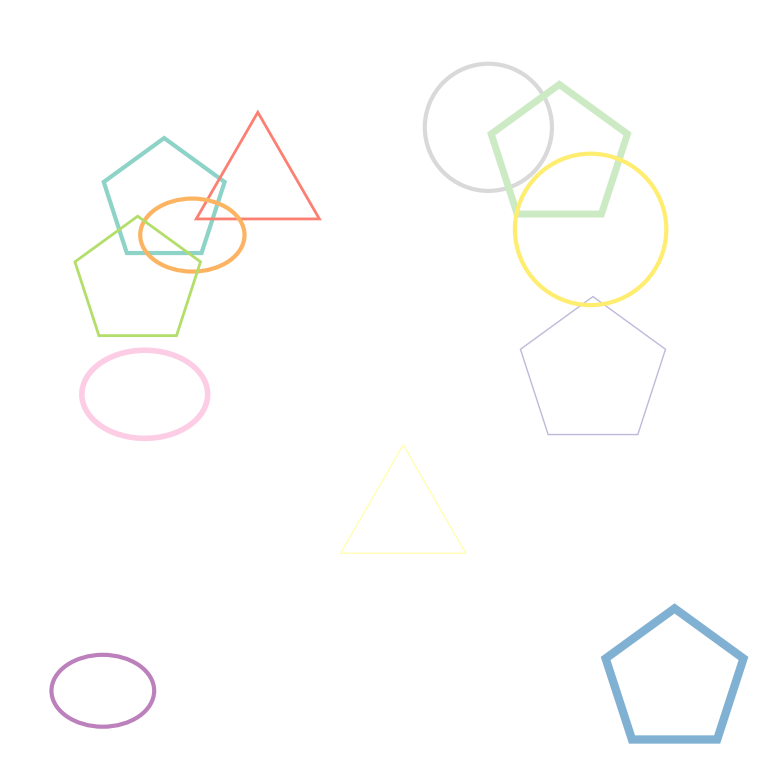[{"shape": "pentagon", "thickness": 1.5, "radius": 0.41, "center": [0.213, 0.738]}, {"shape": "triangle", "thickness": 0.5, "radius": 0.47, "center": [0.524, 0.328]}, {"shape": "pentagon", "thickness": 0.5, "radius": 0.5, "center": [0.77, 0.516]}, {"shape": "triangle", "thickness": 1, "radius": 0.46, "center": [0.335, 0.762]}, {"shape": "pentagon", "thickness": 3, "radius": 0.47, "center": [0.876, 0.116]}, {"shape": "oval", "thickness": 1.5, "radius": 0.34, "center": [0.25, 0.695]}, {"shape": "pentagon", "thickness": 1, "radius": 0.43, "center": [0.179, 0.633]}, {"shape": "oval", "thickness": 2, "radius": 0.41, "center": [0.188, 0.488]}, {"shape": "circle", "thickness": 1.5, "radius": 0.41, "center": [0.634, 0.835]}, {"shape": "oval", "thickness": 1.5, "radius": 0.33, "center": [0.134, 0.103]}, {"shape": "pentagon", "thickness": 2.5, "radius": 0.47, "center": [0.726, 0.797]}, {"shape": "circle", "thickness": 1.5, "radius": 0.49, "center": [0.767, 0.702]}]